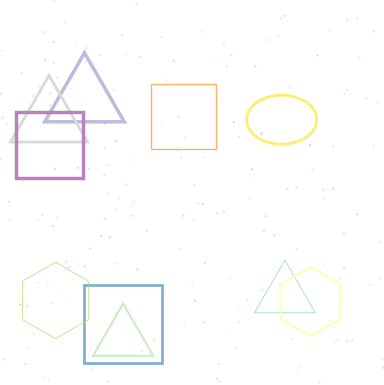[{"shape": "triangle", "thickness": 0.5, "radius": 0.46, "center": [0.74, 0.233]}, {"shape": "hexagon", "thickness": 1.5, "radius": 0.45, "center": [0.806, 0.217]}, {"shape": "triangle", "thickness": 2.5, "radius": 0.6, "center": [0.219, 0.743]}, {"shape": "square", "thickness": 2, "radius": 0.51, "center": [0.319, 0.159]}, {"shape": "square", "thickness": 1, "radius": 0.42, "center": [0.476, 0.698]}, {"shape": "hexagon", "thickness": 0.5, "radius": 0.5, "center": [0.144, 0.22]}, {"shape": "triangle", "thickness": 2, "radius": 0.58, "center": [0.127, 0.689]}, {"shape": "square", "thickness": 2.5, "radius": 0.43, "center": [0.128, 0.624]}, {"shape": "triangle", "thickness": 1.5, "radius": 0.45, "center": [0.32, 0.121]}, {"shape": "oval", "thickness": 2, "radius": 0.46, "center": [0.732, 0.689]}]